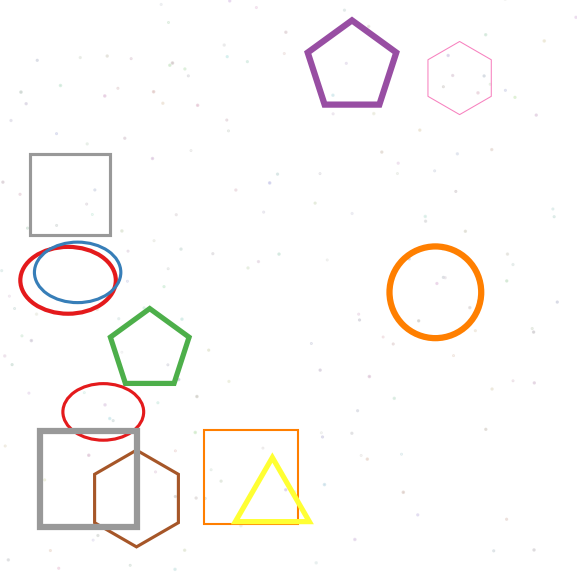[{"shape": "oval", "thickness": 1.5, "radius": 0.35, "center": [0.179, 0.286]}, {"shape": "oval", "thickness": 2, "radius": 0.41, "center": [0.118, 0.514]}, {"shape": "oval", "thickness": 1.5, "radius": 0.37, "center": [0.134, 0.527]}, {"shape": "pentagon", "thickness": 2.5, "radius": 0.36, "center": [0.259, 0.393]}, {"shape": "pentagon", "thickness": 3, "radius": 0.4, "center": [0.609, 0.883]}, {"shape": "square", "thickness": 1, "radius": 0.41, "center": [0.435, 0.173]}, {"shape": "circle", "thickness": 3, "radius": 0.4, "center": [0.754, 0.493]}, {"shape": "triangle", "thickness": 2.5, "radius": 0.37, "center": [0.472, 0.133]}, {"shape": "hexagon", "thickness": 1.5, "radius": 0.42, "center": [0.236, 0.136]}, {"shape": "hexagon", "thickness": 0.5, "radius": 0.32, "center": [0.796, 0.864]}, {"shape": "square", "thickness": 1.5, "radius": 0.35, "center": [0.122, 0.662]}, {"shape": "square", "thickness": 3, "radius": 0.42, "center": [0.153, 0.17]}]